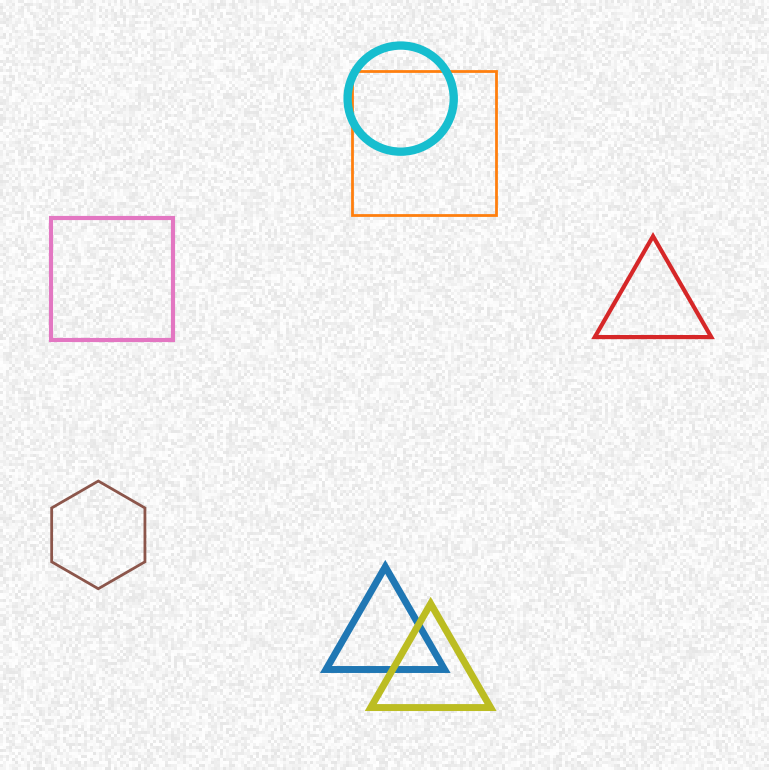[{"shape": "triangle", "thickness": 2.5, "radius": 0.44, "center": [0.5, 0.175]}, {"shape": "square", "thickness": 1, "radius": 0.47, "center": [0.55, 0.814]}, {"shape": "triangle", "thickness": 1.5, "radius": 0.44, "center": [0.848, 0.606]}, {"shape": "hexagon", "thickness": 1, "radius": 0.35, "center": [0.128, 0.305]}, {"shape": "square", "thickness": 1.5, "radius": 0.4, "center": [0.146, 0.638]}, {"shape": "triangle", "thickness": 2.5, "radius": 0.45, "center": [0.559, 0.126]}, {"shape": "circle", "thickness": 3, "radius": 0.34, "center": [0.52, 0.872]}]